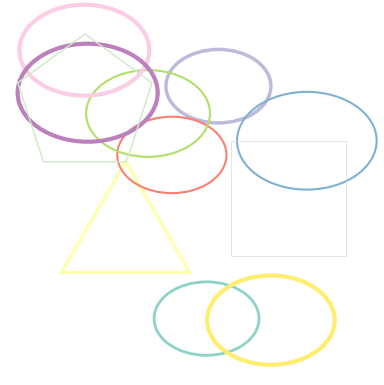[{"shape": "oval", "thickness": 2, "radius": 0.68, "center": [0.536, 0.173]}, {"shape": "triangle", "thickness": 2.5, "radius": 0.96, "center": [0.326, 0.389]}, {"shape": "oval", "thickness": 2.5, "radius": 0.68, "center": [0.567, 0.776]}, {"shape": "oval", "thickness": 1.5, "radius": 0.71, "center": [0.446, 0.598]}, {"shape": "oval", "thickness": 1.5, "radius": 0.91, "center": [0.797, 0.634]}, {"shape": "oval", "thickness": 1.5, "radius": 0.8, "center": [0.385, 0.705]}, {"shape": "oval", "thickness": 3, "radius": 0.84, "center": [0.219, 0.87]}, {"shape": "square", "thickness": 0.5, "radius": 0.75, "center": [0.75, 0.485]}, {"shape": "oval", "thickness": 3, "radius": 0.91, "center": [0.228, 0.759]}, {"shape": "pentagon", "thickness": 1, "radius": 0.92, "center": [0.221, 0.728]}, {"shape": "oval", "thickness": 3, "radius": 0.83, "center": [0.704, 0.169]}]